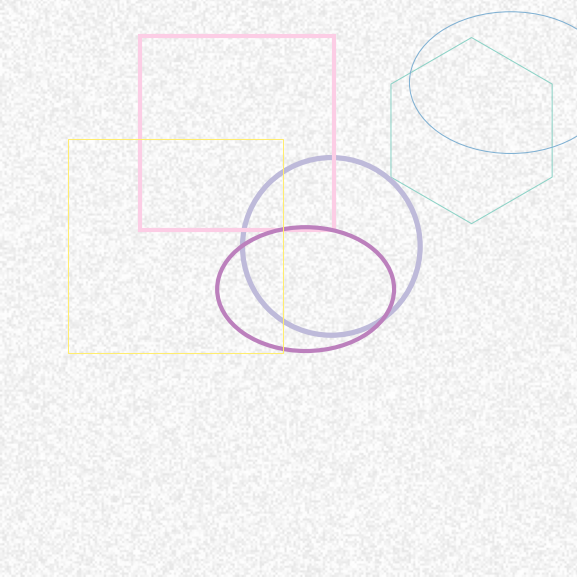[{"shape": "hexagon", "thickness": 0.5, "radius": 0.81, "center": [0.817, 0.773]}, {"shape": "circle", "thickness": 2.5, "radius": 0.77, "center": [0.574, 0.572]}, {"shape": "oval", "thickness": 0.5, "radius": 0.88, "center": [0.884, 0.856]}, {"shape": "square", "thickness": 2, "radius": 0.84, "center": [0.41, 0.77]}, {"shape": "oval", "thickness": 2, "radius": 0.77, "center": [0.529, 0.499]}, {"shape": "square", "thickness": 0.5, "radius": 0.93, "center": [0.304, 0.574]}]